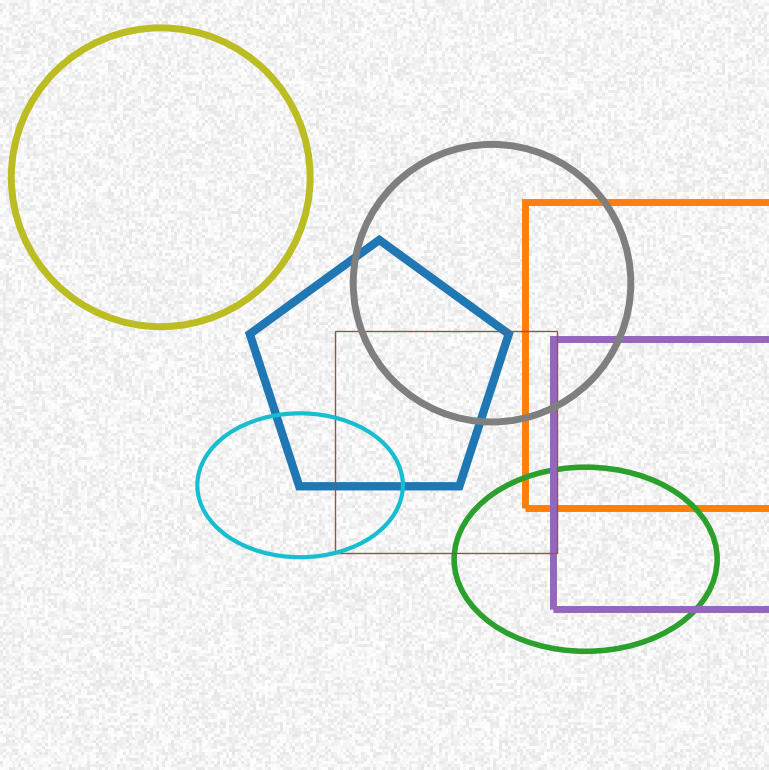[{"shape": "pentagon", "thickness": 3, "radius": 0.88, "center": [0.493, 0.512]}, {"shape": "square", "thickness": 2.5, "radius": 0.99, "center": [0.88, 0.539]}, {"shape": "oval", "thickness": 2, "radius": 0.85, "center": [0.761, 0.274]}, {"shape": "square", "thickness": 2.5, "radius": 0.88, "center": [0.893, 0.385]}, {"shape": "square", "thickness": 0.5, "radius": 0.72, "center": [0.579, 0.426]}, {"shape": "circle", "thickness": 2.5, "radius": 0.9, "center": [0.639, 0.632]}, {"shape": "circle", "thickness": 2.5, "radius": 0.97, "center": [0.209, 0.77]}, {"shape": "oval", "thickness": 1.5, "radius": 0.67, "center": [0.39, 0.37]}]